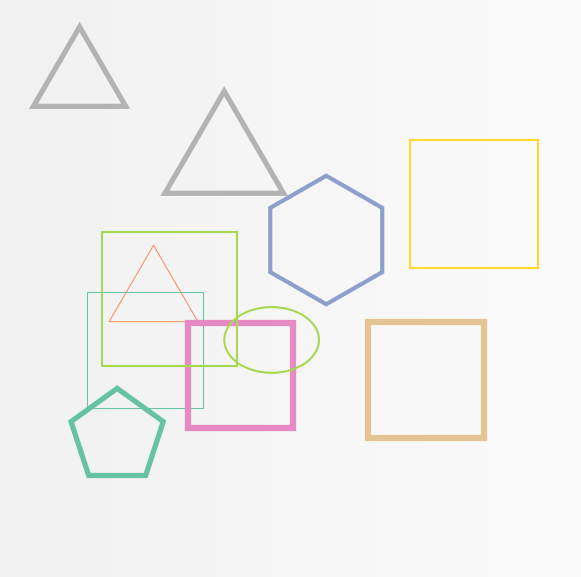[{"shape": "square", "thickness": 0.5, "radius": 0.5, "center": [0.249, 0.394]}, {"shape": "pentagon", "thickness": 2.5, "radius": 0.42, "center": [0.202, 0.243]}, {"shape": "triangle", "thickness": 0.5, "radius": 0.44, "center": [0.264, 0.486]}, {"shape": "hexagon", "thickness": 2, "radius": 0.56, "center": [0.561, 0.584]}, {"shape": "square", "thickness": 3, "radius": 0.45, "center": [0.414, 0.349]}, {"shape": "square", "thickness": 1, "radius": 0.58, "center": [0.291, 0.481]}, {"shape": "oval", "thickness": 1, "radius": 0.41, "center": [0.467, 0.411]}, {"shape": "square", "thickness": 1, "radius": 0.55, "center": [0.816, 0.646]}, {"shape": "square", "thickness": 3, "radius": 0.5, "center": [0.733, 0.341]}, {"shape": "triangle", "thickness": 2.5, "radius": 0.46, "center": [0.137, 0.861]}, {"shape": "triangle", "thickness": 2.5, "radius": 0.59, "center": [0.386, 0.723]}]